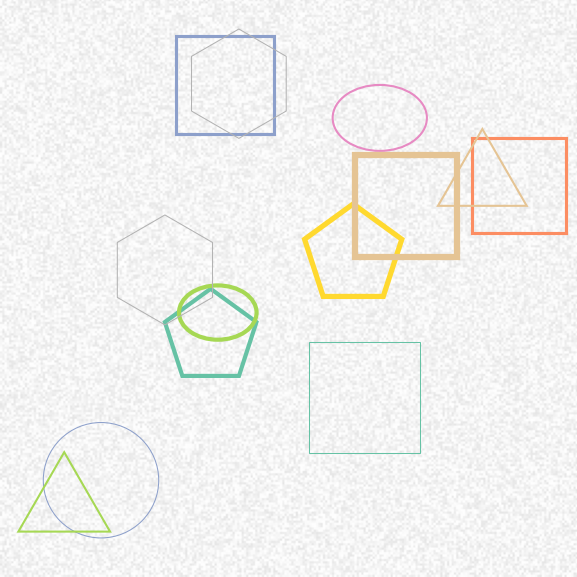[{"shape": "pentagon", "thickness": 2, "radius": 0.42, "center": [0.365, 0.416]}, {"shape": "square", "thickness": 0.5, "radius": 0.48, "center": [0.631, 0.311]}, {"shape": "square", "thickness": 1.5, "radius": 0.41, "center": [0.899, 0.678]}, {"shape": "circle", "thickness": 0.5, "radius": 0.5, "center": [0.175, 0.168]}, {"shape": "square", "thickness": 1.5, "radius": 0.42, "center": [0.39, 0.852]}, {"shape": "oval", "thickness": 1, "radius": 0.41, "center": [0.658, 0.795]}, {"shape": "triangle", "thickness": 1, "radius": 0.46, "center": [0.111, 0.124]}, {"shape": "oval", "thickness": 2, "radius": 0.34, "center": [0.377, 0.458]}, {"shape": "pentagon", "thickness": 2.5, "radius": 0.44, "center": [0.612, 0.557]}, {"shape": "triangle", "thickness": 1, "radius": 0.44, "center": [0.835, 0.687]}, {"shape": "square", "thickness": 3, "radius": 0.44, "center": [0.704, 0.643]}, {"shape": "hexagon", "thickness": 0.5, "radius": 0.48, "center": [0.286, 0.532]}, {"shape": "hexagon", "thickness": 0.5, "radius": 0.47, "center": [0.414, 0.854]}]